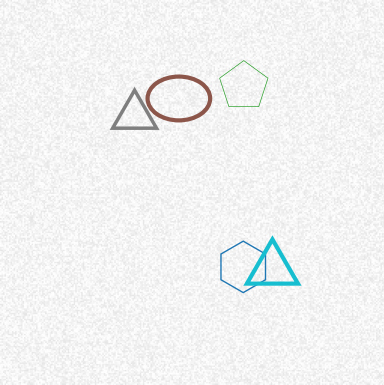[{"shape": "hexagon", "thickness": 1, "radius": 0.33, "center": [0.632, 0.307]}, {"shape": "pentagon", "thickness": 0.5, "radius": 0.33, "center": [0.633, 0.777]}, {"shape": "oval", "thickness": 3, "radius": 0.41, "center": [0.465, 0.744]}, {"shape": "triangle", "thickness": 2.5, "radius": 0.33, "center": [0.35, 0.7]}, {"shape": "triangle", "thickness": 3, "radius": 0.38, "center": [0.708, 0.302]}]